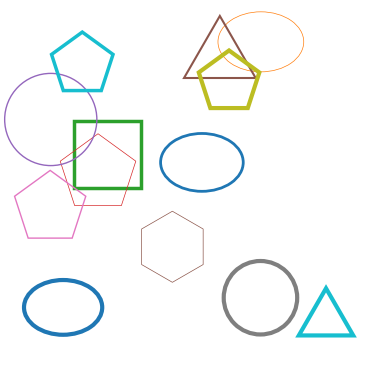[{"shape": "oval", "thickness": 2, "radius": 0.54, "center": [0.524, 0.578]}, {"shape": "oval", "thickness": 3, "radius": 0.51, "center": [0.164, 0.202]}, {"shape": "oval", "thickness": 0.5, "radius": 0.56, "center": [0.678, 0.891]}, {"shape": "square", "thickness": 2.5, "radius": 0.44, "center": [0.28, 0.599]}, {"shape": "pentagon", "thickness": 0.5, "radius": 0.52, "center": [0.255, 0.549]}, {"shape": "circle", "thickness": 1, "radius": 0.6, "center": [0.132, 0.69]}, {"shape": "triangle", "thickness": 1.5, "radius": 0.54, "center": [0.571, 0.851]}, {"shape": "hexagon", "thickness": 0.5, "radius": 0.46, "center": [0.448, 0.359]}, {"shape": "pentagon", "thickness": 1, "radius": 0.49, "center": [0.13, 0.46]}, {"shape": "circle", "thickness": 3, "radius": 0.48, "center": [0.677, 0.227]}, {"shape": "pentagon", "thickness": 3, "radius": 0.41, "center": [0.595, 0.786]}, {"shape": "pentagon", "thickness": 2.5, "radius": 0.42, "center": [0.214, 0.833]}, {"shape": "triangle", "thickness": 3, "radius": 0.41, "center": [0.847, 0.17]}]